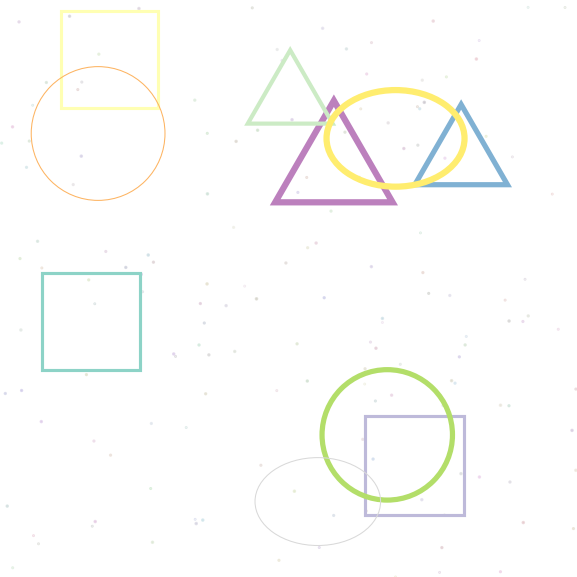[{"shape": "square", "thickness": 1.5, "radius": 0.42, "center": [0.158, 0.442]}, {"shape": "square", "thickness": 1.5, "radius": 0.42, "center": [0.19, 0.896]}, {"shape": "square", "thickness": 1.5, "radius": 0.43, "center": [0.718, 0.192]}, {"shape": "triangle", "thickness": 2.5, "radius": 0.46, "center": [0.799, 0.726]}, {"shape": "circle", "thickness": 0.5, "radius": 0.58, "center": [0.17, 0.768]}, {"shape": "circle", "thickness": 2.5, "radius": 0.56, "center": [0.671, 0.246]}, {"shape": "oval", "thickness": 0.5, "radius": 0.54, "center": [0.55, 0.131]}, {"shape": "triangle", "thickness": 3, "radius": 0.59, "center": [0.578, 0.707]}, {"shape": "triangle", "thickness": 2, "radius": 0.42, "center": [0.502, 0.827]}, {"shape": "oval", "thickness": 3, "radius": 0.6, "center": [0.685, 0.76]}]